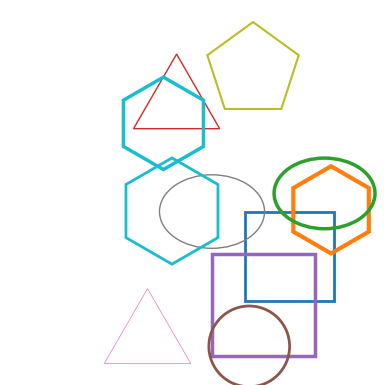[{"shape": "square", "thickness": 2, "radius": 0.58, "center": [0.752, 0.334]}, {"shape": "hexagon", "thickness": 3, "radius": 0.57, "center": [0.86, 0.455]}, {"shape": "oval", "thickness": 2.5, "radius": 0.66, "center": [0.843, 0.498]}, {"shape": "triangle", "thickness": 1, "radius": 0.65, "center": [0.459, 0.73]}, {"shape": "square", "thickness": 2.5, "radius": 0.67, "center": [0.685, 0.208]}, {"shape": "circle", "thickness": 2, "radius": 0.52, "center": [0.647, 0.1]}, {"shape": "triangle", "thickness": 0.5, "radius": 0.65, "center": [0.383, 0.121]}, {"shape": "oval", "thickness": 1, "radius": 0.68, "center": [0.551, 0.451]}, {"shape": "pentagon", "thickness": 1.5, "radius": 0.62, "center": [0.657, 0.818]}, {"shape": "hexagon", "thickness": 2.5, "radius": 0.6, "center": [0.425, 0.68]}, {"shape": "hexagon", "thickness": 2, "radius": 0.69, "center": [0.447, 0.452]}]